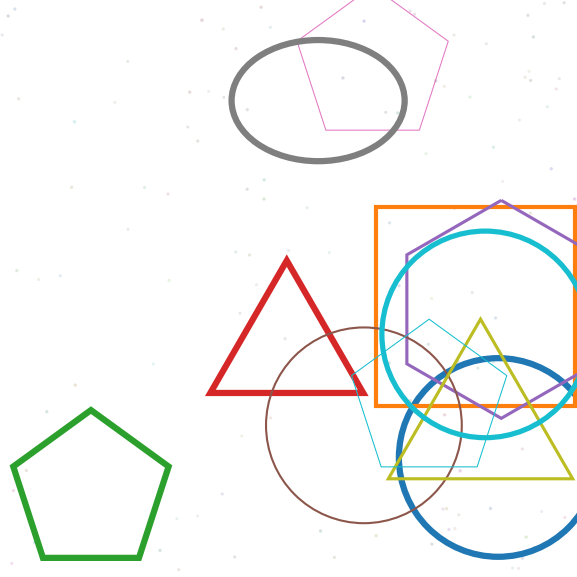[{"shape": "circle", "thickness": 3, "radius": 0.86, "center": [0.863, 0.207]}, {"shape": "square", "thickness": 2, "radius": 0.86, "center": [0.823, 0.468]}, {"shape": "pentagon", "thickness": 3, "radius": 0.71, "center": [0.157, 0.148]}, {"shape": "triangle", "thickness": 3, "radius": 0.76, "center": [0.497, 0.395]}, {"shape": "hexagon", "thickness": 1.5, "radius": 0.94, "center": [0.868, 0.463]}, {"shape": "circle", "thickness": 1, "radius": 0.85, "center": [0.63, 0.263]}, {"shape": "pentagon", "thickness": 0.5, "radius": 0.69, "center": [0.645, 0.885]}, {"shape": "oval", "thickness": 3, "radius": 0.75, "center": [0.551, 0.825]}, {"shape": "triangle", "thickness": 1.5, "radius": 0.92, "center": [0.832, 0.262]}, {"shape": "pentagon", "thickness": 0.5, "radius": 0.71, "center": [0.743, 0.305]}, {"shape": "circle", "thickness": 2.5, "radius": 0.89, "center": [0.84, 0.42]}]